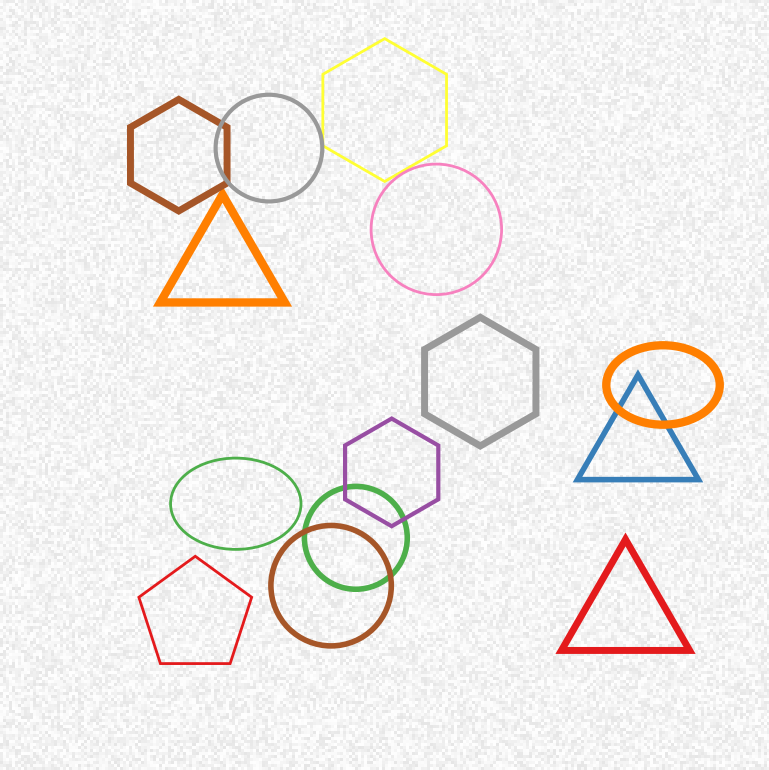[{"shape": "pentagon", "thickness": 1, "radius": 0.39, "center": [0.254, 0.201]}, {"shape": "triangle", "thickness": 2.5, "radius": 0.48, "center": [0.812, 0.203]}, {"shape": "triangle", "thickness": 2, "radius": 0.45, "center": [0.829, 0.422]}, {"shape": "oval", "thickness": 1, "radius": 0.42, "center": [0.306, 0.346]}, {"shape": "circle", "thickness": 2, "radius": 0.33, "center": [0.462, 0.302]}, {"shape": "hexagon", "thickness": 1.5, "radius": 0.35, "center": [0.509, 0.387]}, {"shape": "triangle", "thickness": 3, "radius": 0.47, "center": [0.289, 0.654]}, {"shape": "oval", "thickness": 3, "radius": 0.37, "center": [0.861, 0.5]}, {"shape": "hexagon", "thickness": 1, "radius": 0.46, "center": [0.5, 0.857]}, {"shape": "hexagon", "thickness": 2.5, "radius": 0.36, "center": [0.232, 0.798]}, {"shape": "circle", "thickness": 2, "radius": 0.39, "center": [0.43, 0.239]}, {"shape": "circle", "thickness": 1, "radius": 0.42, "center": [0.567, 0.702]}, {"shape": "hexagon", "thickness": 2.5, "radius": 0.42, "center": [0.624, 0.504]}, {"shape": "circle", "thickness": 1.5, "radius": 0.35, "center": [0.349, 0.808]}]